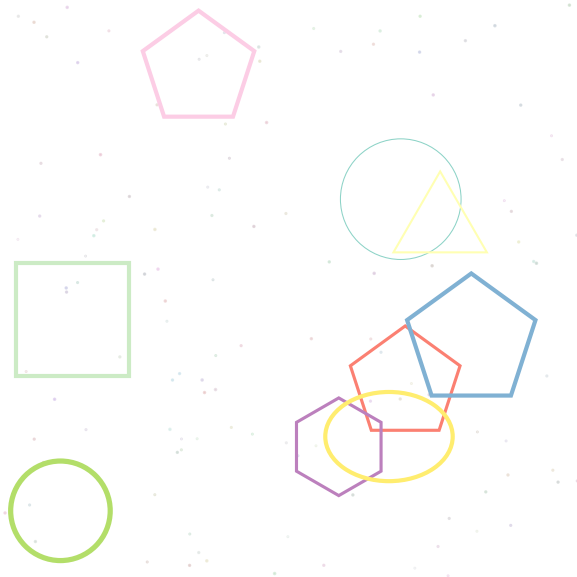[{"shape": "circle", "thickness": 0.5, "radius": 0.52, "center": [0.694, 0.654]}, {"shape": "triangle", "thickness": 1, "radius": 0.47, "center": [0.762, 0.609]}, {"shape": "pentagon", "thickness": 1.5, "radius": 0.5, "center": [0.702, 0.335]}, {"shape": "pentagon", "thickness": 2, "radius": 0.58, "center": [0.816, 0.409]}, {"shape": "circle", "thickness": 2.5, "radius": 0.43, "center": [0.105, 0.115]}, {"shape": "pentagon", "thickness": 2, "radius": 0.51, "center": [0.344, 0.879]}, {"shape": "hexagon", "thickness": 1.5, "radius": 0.42, "center": [0.587, 0.226]}, {"shape": "square", "thickness": 2, "radius": 0.49, "center": [0.125, 0.446]}, {"shape": "oval", "thickness": 2, "radius": 0.55, "center": [0.674, 0.243]}]